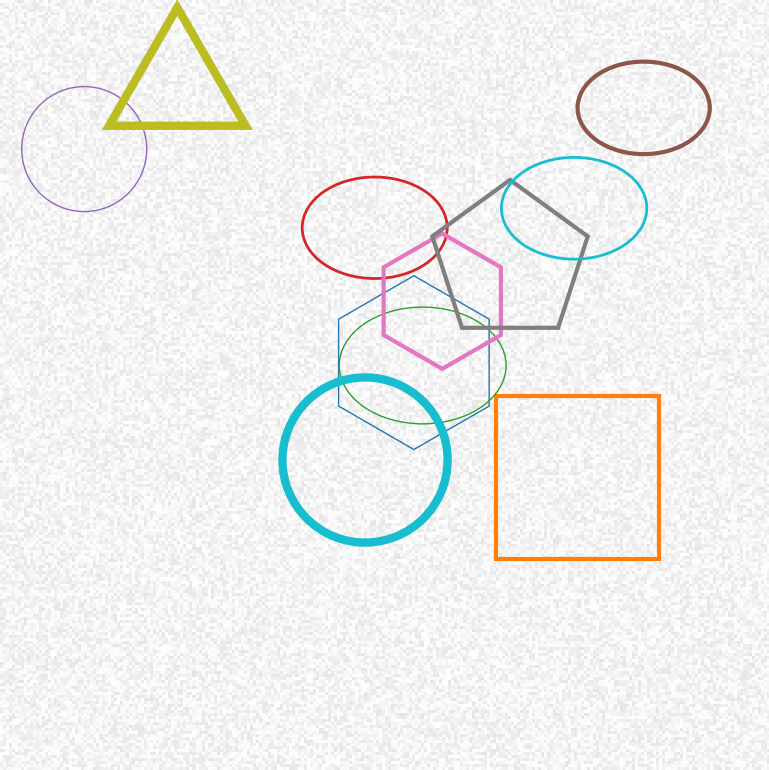[{"shape": "hexagon", "thickness": 0.5, "radius": 0.56, "center": [0.538, 0.529]}, {"shape": "square", "thickness": 1.5, "radius": 0.53, "center": [0.75, 0.38]}, {"shape": "oval", "thickness": 0.5, "radius": 0.54, "center": [0.549, 0.525]}, {"shape": "oval", "thickness": 1, "radius": 0.47, "center": [0.487, 0.704]}, {"shape": "circle", "thickness": 0.5, "radius": 0.41, "center": [0.109, 0.806]}, {"shape": "oval", "thickness": 1.5, "radius": 0.43, "center": [0.836, 0.86]}, {"shape": "hexagon", "thickness": 1.5, "radius": 0.44, "center": [0.574, 0.609]}, {"shape": "pentagon", "thickness": 1.5, "radius": 0.53, "center": [0.662, 0.66]}, {"shape": "triangle", "thickness": 3, "radius": 0.51, "center": [0.23, 0.888]}, {"shape": "oval", "thickness": 1, "radius": 0.47, "center": [0.746, 0.73]}, {"shape": "circle", "thickness": 3, "radius": 0.54, "center": [0.474, 0.403]}]